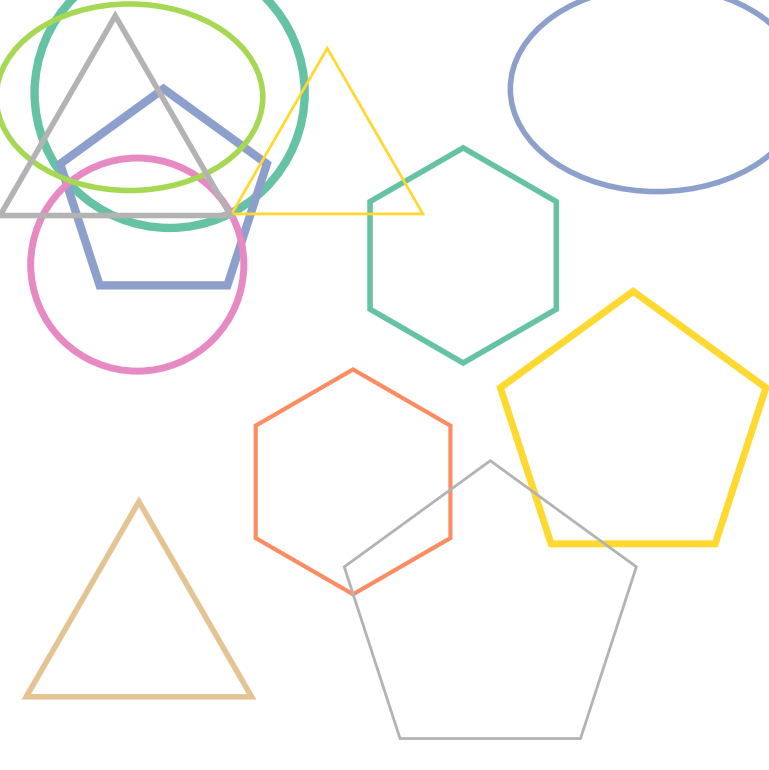[{"shape": "circle", "thickness": 3, "radius": 0.88, "center": [0.22, 0.879]}, {"shape": "hexagon", "thickness": 2, "radius": 0.7, "center": [0.602, 0.668]}, {"shape": "hexagon", "thickness": 1.5, "radius": 0.73, "center": [0.459, 0.374]}, {"shape": "oval", "thickness": 2, "radius": 0.95, "center": [0.853, 0.885]}, {"shape": "pentagon", "thickness": 3, "radius": 0.71, "center": [0.212, 0.744]}, {"shape": "circle", "thickness": 2.5, "radius": 0.69, "center": [0.178, 0.656]}, {"shape": "oval", "thickness": 2, "radius": 0.87, "center": [0.168, 0.874]}, {"shape": "pentagon", "thickness": 2.5, "radius": 0.91, "center": [0.822, 0.44]}, {"shape": "triangle", "thickness": 1, "radius": 0.72, "center": [0.425, 0.794]}, {"shape": "triangle", "thickness": 2, "radius": 0.84, "center": [0.18, 0.18]}, {"shape": "pentagon", "thickness": 1, "radius": 1.0, "center": [0.637, 0.202]}, {"shape": "triangle", "thickness": 2, "radius": 0.86, "center": [0.15, 0.807]}]